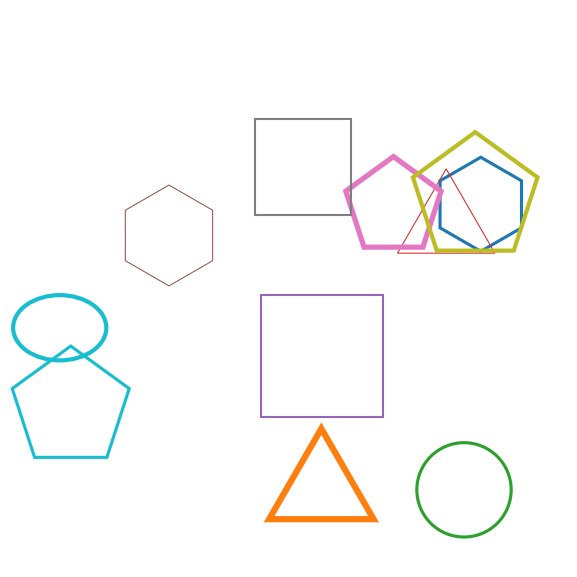[{"shape": "hexagon", "thickness": 1.5, "radius": 0.41, "center": [0.833, 0.645]}, {"shape": "triangle", "thickness": 3, "radius": 0.52, "center": [0.556, 0.152]}, {"shape": "circle", "thickness": 1.5, "radius": 0.41, "center": [0.803, 0.151]}, {"shape": "triangle", "thickness": 0.5, "radius": 0.49, "center": [0.773, 0.609]}, {"shape": "square", "thickness": 1, "radius": 0.53, "center": [0.558, 0.383]}, {"shape": "hexagon", "thickness": 0.5, "radius": 0.44, "center": [0.293, 0.591]}, {"shape": "pentagon", "thickness": 2.5, "radius": 0.43, "center": [0.681, 0.641]}, {"shape": "square", "thickness": 1, "radius": 0.42, "center": [0.524, 0.709]}, {"shape": "pentagon", "thickness": 2, "radius": 0.57, "center": [0.823, 0.657]}, {"shape": "oval", "thickness": 2, "radius": 0.4, "center": [0.103, 0.432]}, {"shape": "pentagon", "thickness": 1.5, "radius": 0.53, "center": [0.123, 0.293]}]